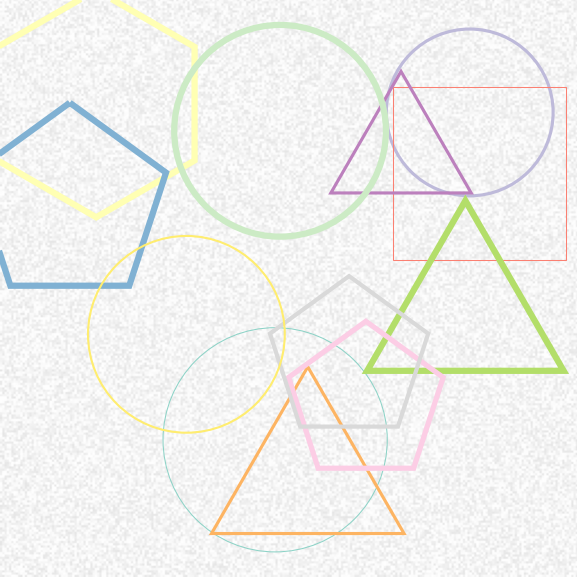[{"shape": "circle", "thickness": 0.5, "radius": 0.97, "center": [0.476, 0.238]}, {"shape": "hexagon", "thickness": 3, "radius": 0.98, "center": [0.167, 0.82]}, {"shape": "circle", "thickness": 1.5, "radius": 0.72, "center": [0.813, 0.804]}, {"shape": "square", "thickness": 0.5, "radius": 0.75, "center": [0.83, 0.699]}, {"shape": "pentagon", "thickness": 3, "radius": 0.88, "center": [0.121, 0.646]}, {"shape": "triangle", "thickness": 1.5, "radius": 0.96, "center": [0.533, 0.172]}, {"shape": "triangle", "thickness": 3, "radius": 0.98, "center": [0.806, 0.455]}, {"shape": "pentagon", "thickness": 2.5, "radius": 0.7, "center": [0.634, 0.302]}, {"shape": "pentagon", "thickness": 2, "radius": 0.72, "center": [0.604, 0.377]}, {"shape": "triangle", "thickness": 1.5, "radius": 0.7, "center": [0.694, 0.735]}, {"shape": "circle", "thickness": 3, "radius": 0.92, "center": [0.485, 0.773]}, {"shape": "circle", "thickness": 1, "radius": 0.85, "center": [0.323, 0.42]}]